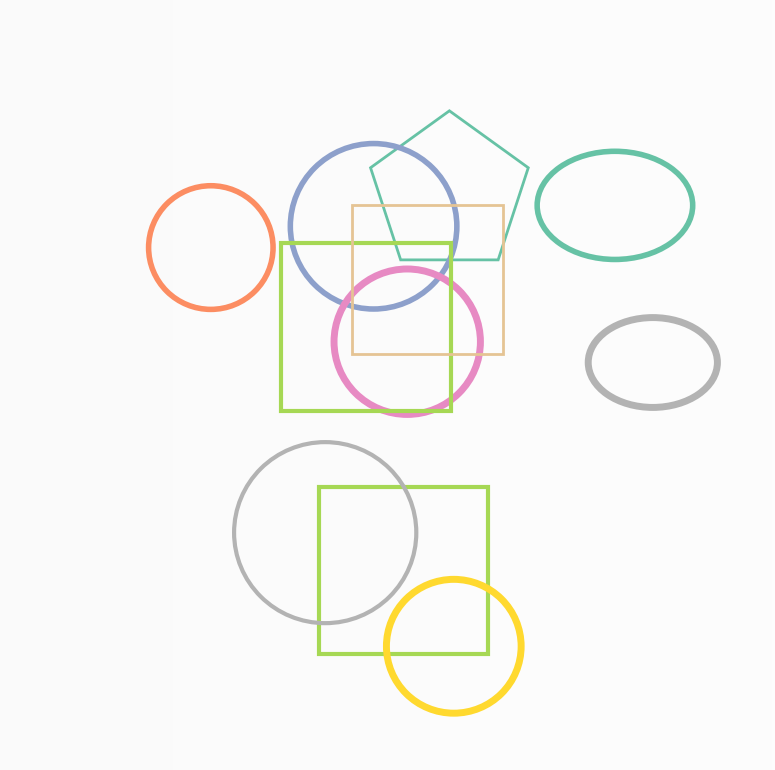[{"shape": "pentagon", "thickness": 1, "radius": 0.54, "center": [0.58, 0.749]}, {"shape": "oval", "thickness": 2, "radius": 0.5, "center": [0.793, 0.733]}, {"shape": "circle", "thickness": 2, "radius": 0.4, "center": [0.272, 0.678]}, {"shape": "circle", "thickness": 2, "radius": 0.54, "center": [0.482, 0.706]}, {"shape": "circle", "thickness": 2.5, "radius": 0.47, "center": [0.525, 0.556]}, {"shape": "square", "thickness": 1.5, "radius": 0.54, "center": [0.521, 0.259]}, {"shape": "square", "thickness": 1.5, "radius": 0.55, "center": [0.472, 0.575]}, {"shape": "circle", "thickness": 2.5, "radius": 0.43, "center": [0.586, 0.161]}, {"shape": "square", "thickness": 1, "radius": 0.49, "center": [0.552, 0.637]}, {"shape": "oval", "thickness": 2.5, "radius": 0.42, "center": [0.842, 0.529]}, {"shape": "circle", "thickness": 1.5, "radius": 0.59, "center": [0.42, 0.308]}]